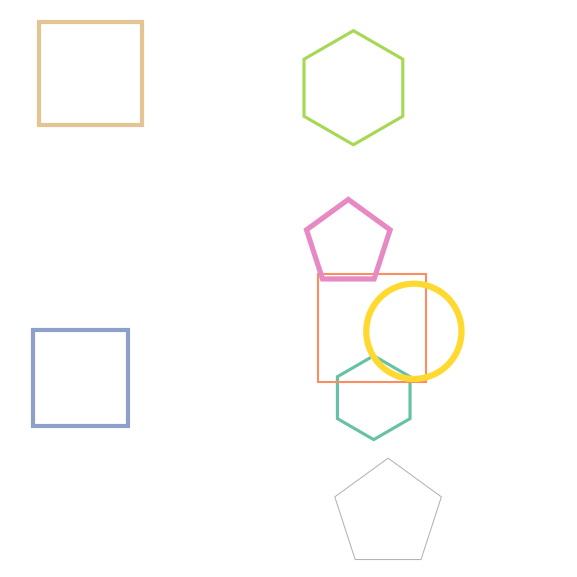[{"shape": "hexagon", "thickness": 1.5, "radius": 0.36, "center": [0.647, 0.311]}, {"shape": "square", "thickness": 1, "radius": 0.47, "center": [0.644, 0.432]}, {"shape": "square", "thickness": 2, "radius": 0.41, "center": [0.139, 0.345]}, {"shape": "pentagon", "thickness": 2.5, "radius": 0.38, "center": [0.603, 0.578]}, {"shape": "hexagon", "thickness": 1.5, "radius": 0.49, "center": [0.612, 0.847]}, {"shape": "circle", "thickness": 3, "radius": 0.41, "center": [0.717, 0.425]}, {"shape": "square", "thickness": 2, "radius": 0.45, "center": [0.157, 0.872]}, {"shape": "pentagon", "thickness": 0.5, "radius": 0.49, "center": [0.672, 0.109]}]